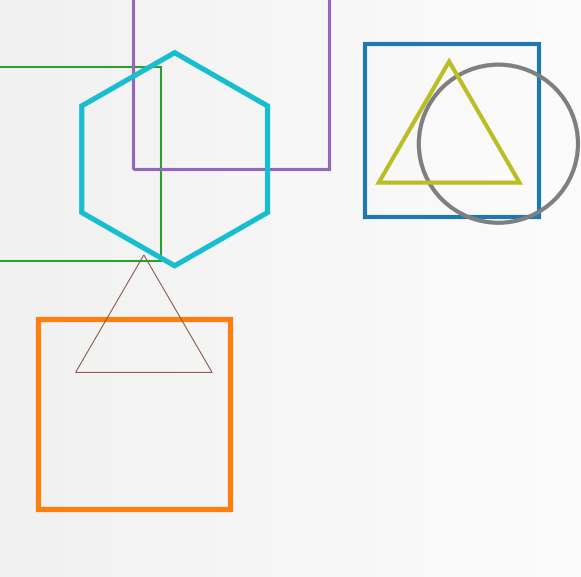[{"shape": "square", "thickness": 2, "radius": 0.75, "center": [0.777, 0.773]}, {"shape": "square", "thickness": 2.5, "radius": 0.82, "center": [0.231, 0.283]}, {"shape": "square", "thickness": 1, "radius": 0.84, "center": [0.109, 0.715]}, {"shape": "square", "thickness": 1.5, "radius": 0.84, "center": [0.398, 0.875]}, {"shape": "triangle", "thickness": 0.5, "radius": 0.68, "center": [0.247, 0.422]}, {"shape": "circle", "thickness": 2, "radius": 0.68, "center": [0.857, 0.75]}, {"shape": "triangle", "thickness": 2, "radius": 0.7, "center": [0.773, 0.753]}, {"shape": "hexagon", "thickness": 2.5, "radius": 0.92, "center": [0.3, 0.723]}]